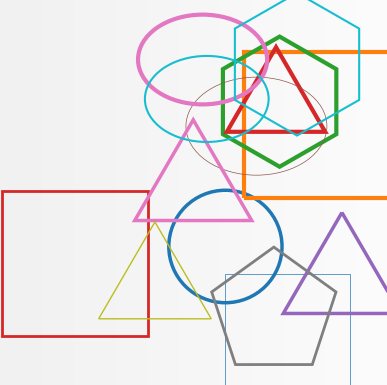[{"shape": "square", "thickness": 0.5, "radius": 0.8, "center": [0.741, 0.128]}, {"shape": "circle", "thickness": 2.5, "radius": 0.73, "center": [0.582, 0.36]}, {"shape": "square", "thickness": 3, "radius": 0.94, "center": [0.819, 0.675]}, {"shape": "hexagon", "thickness": 3, "radius": 0.85, "center": [0.722, 0.736]}, {"shape": "square", "thickness": 2, "radius": 0.94, "center": [0.194, 0.315]}, {"shape": "triangle", "thickness": 3, "radius": 0.73, "center": [0.712, 0.731]}, {"shape": "triangle", "thickness": 2.5, "radius": 0.87, "center": [0.882, 0.273]}, {"shape": "oval", "thickness": 0.5, "radius": 0.91, "center": [0.662, 0.672]}, {"shape": "triangle", "thickness": 2.5, "radius": 0.87, "center": [0.499, 0.514]}, {"shape": "oval", "thickness": 3, "radius": 0.83, "center": [0.523, 0.845]}, {"shape": "pentagon", "thickness": 2, "radius": 0.84, "center": [0.707, 0.19]}, {"shape": "triangle", "thickness": 1, "radius": 0.84, "center": [0.4, 0.256]}, {"shape": "hexagon", "thickness": 1.5, "radius": 0.93, "center": [0.767, 0.833]}, {"shape": "oval", "thickness": 1.5, "radius": 0.8, "center": [0.534, 0.743]}]